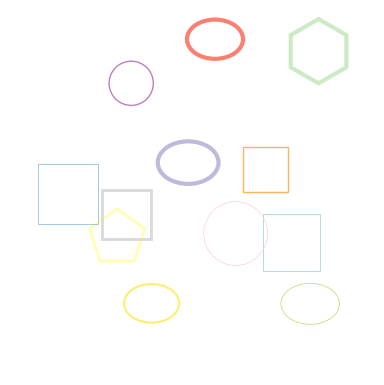[{"shape": "square", "thickness": 0.5, "radius": 0.37, "center": [0.758, 0.371]}, {"shape": "pentagon", "thickness": 2, "radius": 0.38, "center": [0.304, 0.383]}, {"shape": "oval", "thickness": 3, "radius": 0.39, "center": [0.489, 0.578]}, {"shape": "oval", "thickness": 3, "radius": 0.36, "center": [0.558, 0.898]}, {"shape": "square", "thickness": 0.5, "radius": 0.39, "center": [0.177, 0.496]}, {"shape": "square", "thickness": 1, "radius": 0.29, "center": [0.69, 0.559]}, {"shape": "oval", "thickness": 0.5, "radius": 0.38, "center": [0.806, 0.211]}, {"shape": "circle", "thickness": 0.5, "radius": 0.41, "center": [0.612, 0.393]}, {"shape": "square", "thickness": 2, "radius": 0.32, "center": [0.327, 0.444]}, {"shape": "circle", "thickness": 1, "radius": 0.29, "center": [0.341, 0.784]}, {"shape": "hexagon", "thickness": 3, "radius": 0.42, "center": [0.827, 0.867]}, {"shape": "oval", "thickness": 1.5, "radius": 0.36, "center": [0.394, 0.212]}]